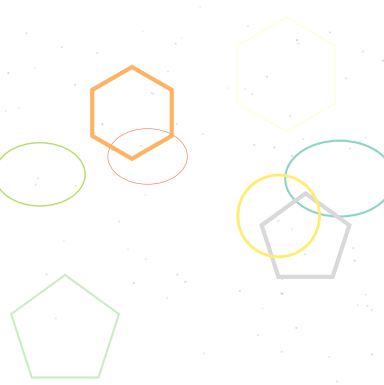[{"shape": "oval", "thickness": 1.5, "radius": 0.7, "center": [0.882, 0.536]}, {"shape": "hexagon", "thickness": 0.5, "radius": 0.74, "center": [0.744, 0.806]}, {"shape": "oval", "thickness": 0.5, "radius": 0.52, "center": [0.383, 0.594]}, {"shape": "hexagon", "thickness": 3, "radius": 0.6, "center": [0.343, 0.707]}, {"shape": "oval", "thickness": 1, "radius": 0.59, "center": [0.104, 0.547]}, {"shape": "pentagon", "thickness": 3, "radius": 0.6, "center": [0.794, 0.378]}, {"shape": "pentagon", "thickness": 1.5, "radius": 0.74, "center": [0.169, 0.139]}, {"shape": "circle", "thickness": 2, "radius": 0.53, "center": [0.724, 0.439]}]